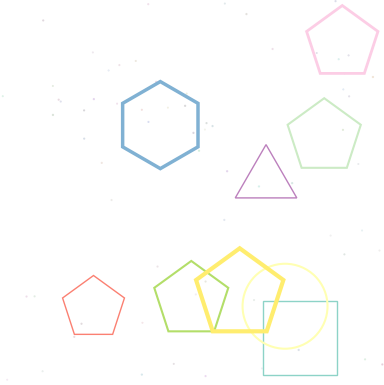[{"shape": "square", "thickness": 1, "radius": 0.48, "center": [0.779, 0.122]}, {"shape": "circle", "thickness": 1.5, "radius": 0.55, "center": [0.74, 0.205]}, {"shape": "pentagon", "thickness": 1, "radius": 0.42, "center": [0.243, 0.2]}, {"shape": "hexagon", "thickness": 2.5, "radius": 0.57, "center": [0.416, 0.675]}, {"shape": "pentagon", "thickness": 1.5, "radius": 0.51, "center": [0.497, 0.221]}, {"shape": "pentagon", "thickness": 2, "radius": 0.49, "center": [0.889, 0.888]}, {"shape": "triangle", "thickness": 1, "radius": 0.46, "center": [0.691, 0.532]}, {"shape": "pentagon", "thickness": 1.5, "radius": 0.5, "center": [0.842, 0.645]}, {"shape": "pentagon", "thickness": 3, "radius": 0.6, "center": [0.623, 0.236]}]